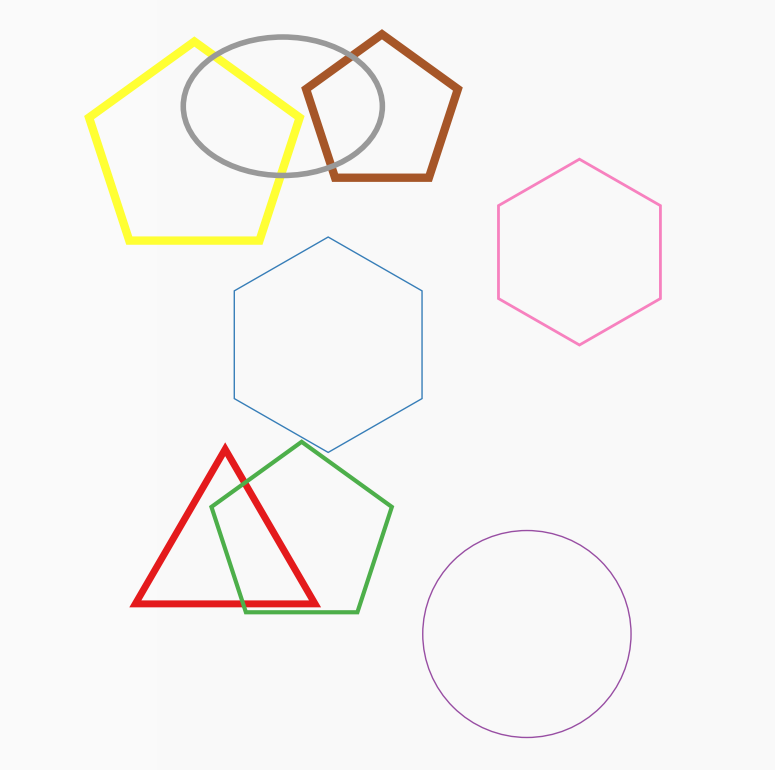[{"shape": "triangle", "thickness": 2.5, "radius": 0.67, "center": [0.291, 0.283]}, {"shape": "hexagon", "thickness": 0.5, "radius": 0.7, "center": [0.423, 0.552]}, {"shape": "pentagon", "thickness": 1.5, "radius": 0.61, "center": [0.389, 0.304]}, {"shape": "circle", "thickness": 0.5, "radius": 0.67, "center": [0.68, 0.177]}, {"shape": "pentagon", "thickness": 3, "radius": 0.71, "center": [0.251, 0.803]}, {"shape": "pentagon", "thickness": 3, "radius": 0.51, "center": [0.493, 0.853]}, {"shape": "hexagon", "thickness": 1, "radius": 0.6, "center": [0.748, 0.673]}, {"shape": "oval", "thickness": 2, "radius": 0.64, "center": [0.365, 0.862]}]